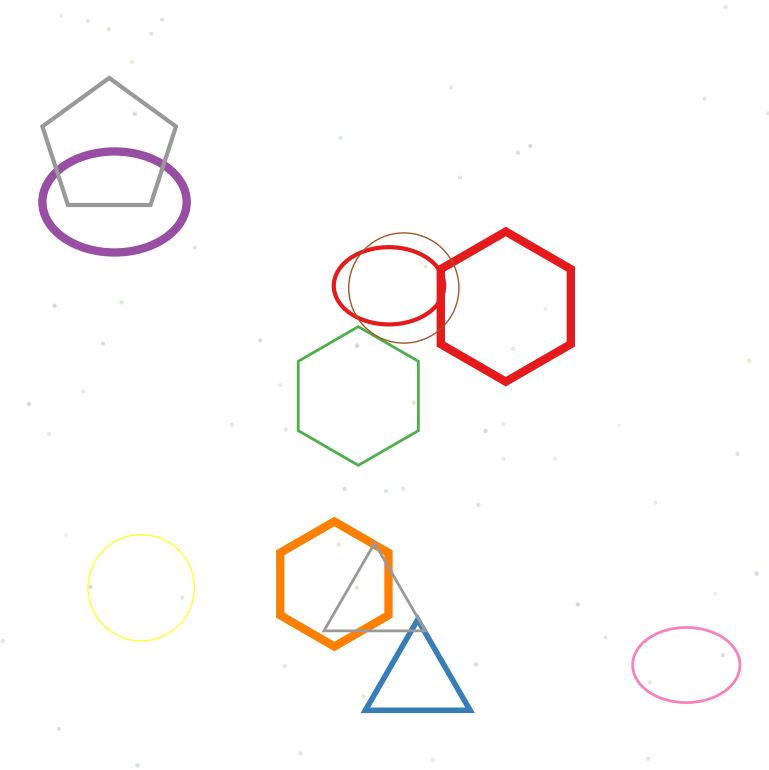[{"shape": "hexagon", "thickness": 3, "radius": 0.49, "center": [0.657, 0.602]}, {"shape": "oval", "thickness": 1.5, "radius": 0.36, "center": [0.505, 0.629]}, {"shape": "triangle", "thickness": 2, "radius": 0.39, "center": [0.543, 0.117]}, {"shape": "hexagon", "thickness": 1, "radius": 0.45, "center": [0.465, 0.486]}, {"shape": "oval", "thickness": 3, "radius": 0.47, "center": [0.149, 0.738]}, {"shape": "hexagon", "thickness": 3, "radius": 0.41, "center": [0.434, 0.242]}, {"shape": "circle", "thickness": 0.5, "radius": 0.35, "center": [0.183, 0.237]}, {"shape": "circle", "thickness": 0.5, "radius": 0.36, "center": [0.524, 0.626]}, {"shape": "oval", "thickness": 1, "radius": 0.35, "center": [0.891, 0.136]}, {"shape": "pentagon", "thickness": 1.5, "radius": 0.46, "center": [0.142, 0.808]}, {"shape": "triangle", "thickness": 1, "radius": 0.38, "center": [0.487, 0.219]}]